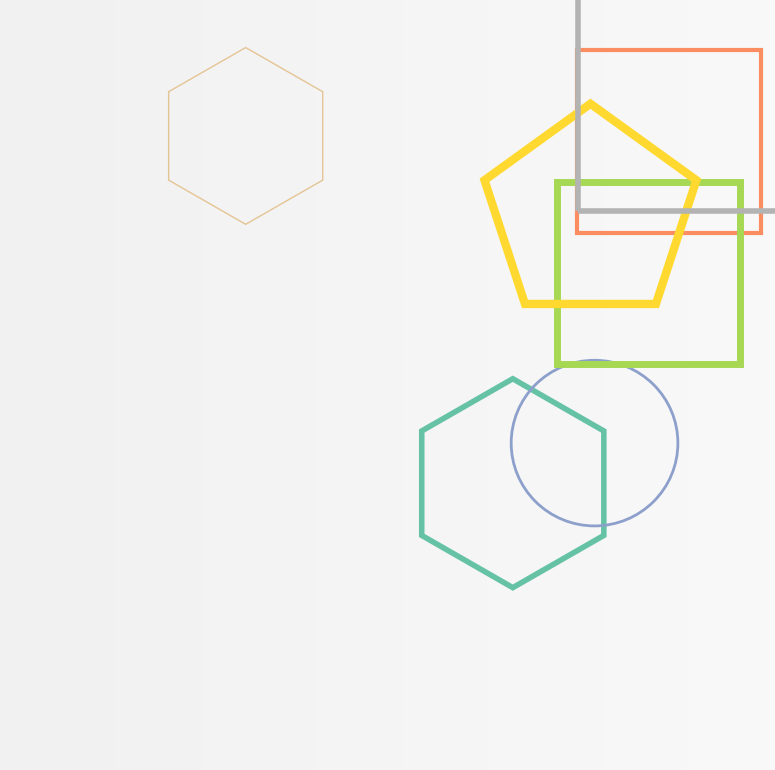[{"shape": "hexagon", "thickness": 2, "radius": 0.68, "center": [0.662, 0.372]}, {"shape": "square", "thickness": 1.5, "radius": 0.59, "center": [0.863, 0.816]}, {"shape": "circle", "thickness": 1, "radius": 0.54, "center": [0.767, 0.425]}, {"shape": "square", "thickness": 2.5, "radius": 0.59, "center": [0.836, 0.645]}, {"shape": "pentagon", "thickness": 3, "radius": 0.72, "center": [0.762, 0.722]}, {"shape": "hexagon", "thickness": 0.5, "radius": 0.57, "center": [0.317, 0.823]}, {"shape": "square", "thickness": 2, "radius": 0.69, "center": [0.884, 0.863]}]